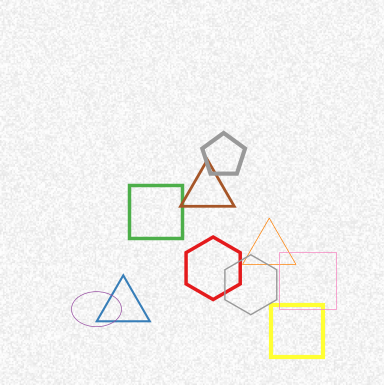[{"shape": "hexagon", "thickness": 2.5, "radius": 0.41, "center": [0.554, 0.303]}, {"shape": "triangle", "thickness": 1.5, "radius": 0.4, "center": [0.32, 0.205]}, {"shape": "square", "thickness": 2.5, "radius": 0.35, "center": [0.403, 0.451]}, {"shape": "oval", "thickness": 0.5, "radius": 0.33, "center": [0.251, 0.197]}, {"shape": "triangle", "thickness": 0.5, "radius": 0.4, "center": [0.699, 0.353]}, {"shape": "square", "thickness": 3, "radius": 0.34, "center": [0.771, 0.141]}, {"shape": "triangle", "thickness": 2, "radius": 0.4, "center": [0.539, 0.504]}, {"shape": "square", "thickness": 0.5, "radius": 0.37, "center": [0.799, 0.272]}, {"shape": "pentagon", "thickness": 3, "radius": 0.29, "center": [0.581, 0.596]}, {"shape": "hexagon", "thickness": 1, "radius": 0.39, "center": [0.651, 0.26]}]